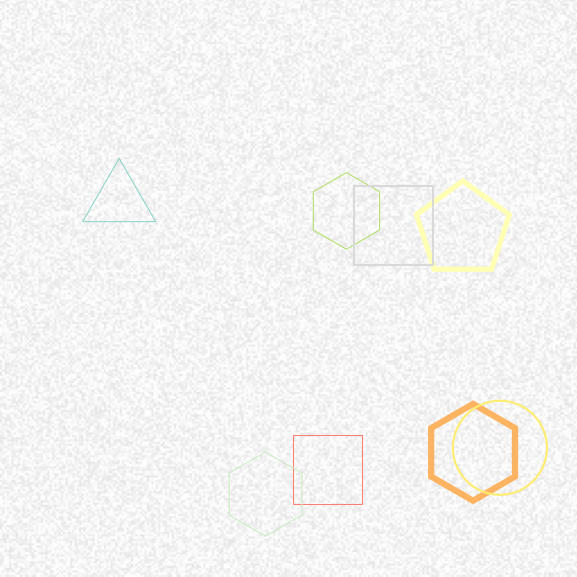[{"shape": "triangle", "thickness": 0.5, "radius": 0.37, "center": [0.206, 0.652]}, {"shape": "pentagon", "thickness": 2.5, "radius": 0.42, "center": [0.802, 0.601]}, {"shape": "square", "thickness": 0.5, "radius": 0.3, "center": [0.567, 0.186]}, {"shape": "hexagon", "thickness": 3, "radius": 0.42, "center": [0.819, 0.216]}, {"shape": "hexagon", "thickness": 0.5, "radius": 0.33, "center": [0.6, 0.634]}, {"shape": "square", "thickness": 1, "radius": 0.34, "center": [0.681, 0.609]}, {"shape": "hexagon", "thickness": 0.5, "radius": 0.36, "center": [0.46, 0.144]}, {"shape": "circle", "thickness": 1, "radius": 0.41, "center": [0.866, 0.224]}]